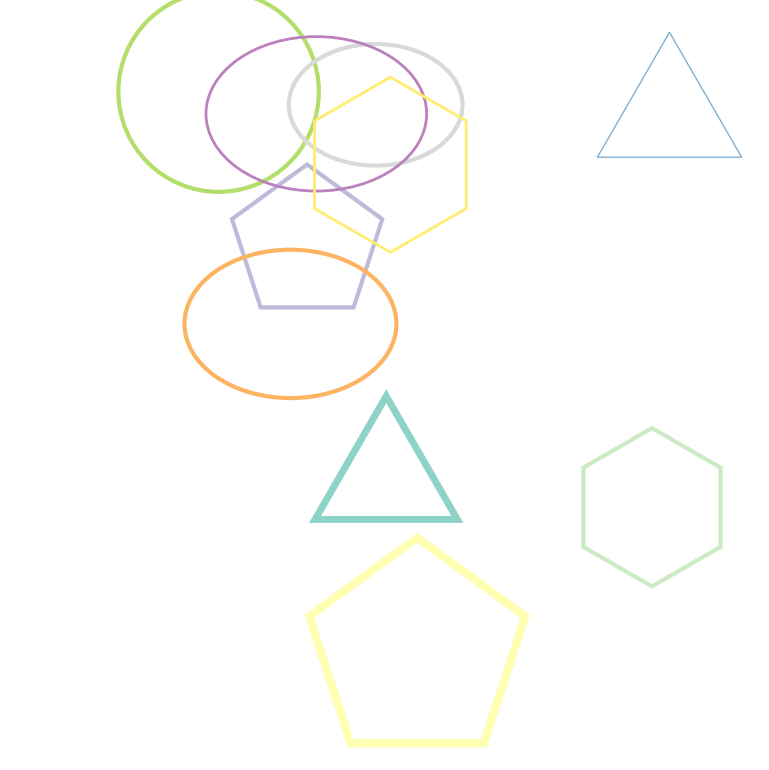[{"shape": "triangle", "thickness": 2.5, "radius": 0.53, "center": [0.502, 0.379]}, {"shape": "pentagon", "thickness": 3, "radius": 0.74, "center": [0.542, 0.154]}, {"shape": "pentagon", "thickness": 1.5, "radius": 0.51, "center": [0.399, 0.684]}, {"shape": "triangle", "thickness": 0.5, "radius": 0.54, "center": [0.87, 0.85]}, {"shape": "oval", "thickness": 1.5, "radius": 0.69, "center": [0.377, 0.579]}, {"shape": "circle", "thickness": 1.5, "radius": 0.65, "center": [0.284, 0.881]}, {"shape": "oval", "thickness": 1.5, "radius": 0.56, "center": [0.488, 0.864]}, {"shape": "oval", "thickness": 1, "radius": 0.72, "center": [0.411, 0.852]}, {"shape": "hexagon", "thickness": 1.5, "radius": 0.51, "center": [0.847, 0.341]}, {"shape": "hexagon", "thickness": 1, "radius": 0.57, "center": [0.507, 0.786]}]